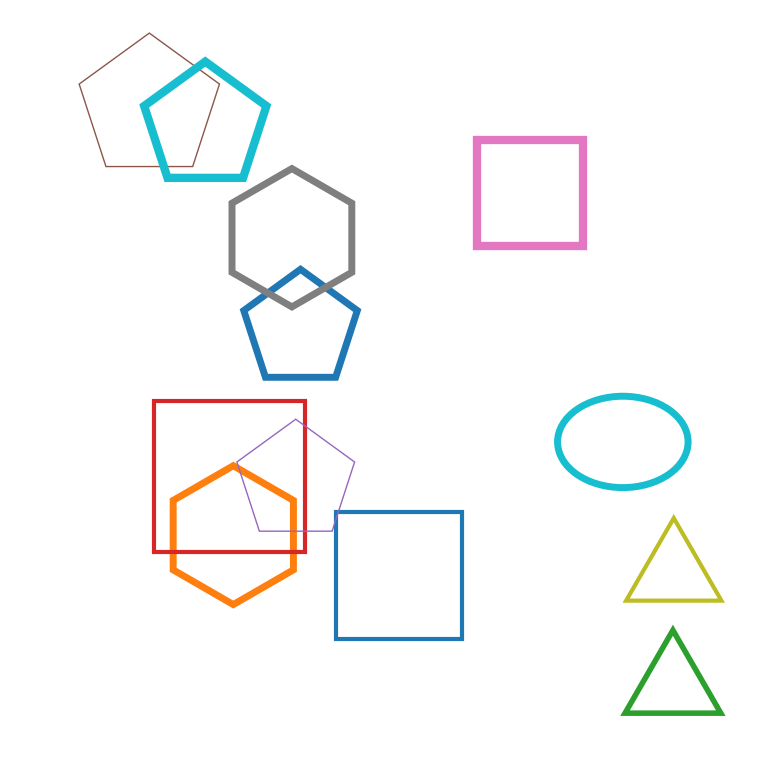[{"shape": "square", "thickness": 1.5, "radius": 0.41, "center": [0.518, 0.252]}, {"shape": "pentagon", "thickness": 2.5, "radius": 0.39, "center": [0.39, 0.573]}, {"shape": "hexagon", "thickness": 2.5, "radius": 0.45, "center": [0.303, 0.305]}, {"shape": "triangle", "thickness": 2, "radius": 0.36, "center": [0.874, 0.11]}, {"shape": "square", "thickness": 1.5, "radius": 0.49, "center": [0.298, 0.381]}, {"shape": "pentagon", "thickness": 0.5, "radius": 0.4, "center": [0.384, 0.375]}, {"shape": "pentagon", "thickness": 0.5, "radius": 0.48, "center": [0.194, 0.861]}, {"shape": "square", "thickness": 3, "radius": 0.35, "center": [0.688, 0.749]}, {"shape": "hexagon", "thickness": 2.5, "radius": 0.45, "center": [0.379, 0.691]}, {"shape": "triangle", "thickness": 1.5, "radius": 0.36, "center": [0.875, 0.256]}, {"shape": "pentagon", "thickness": 3, "radius": 0.42, "center": [0.267, 0.837]}, {"shape": "oval", "thickness": 2.5, "radius": 0.42, "center": [0.809, 0.426]}]